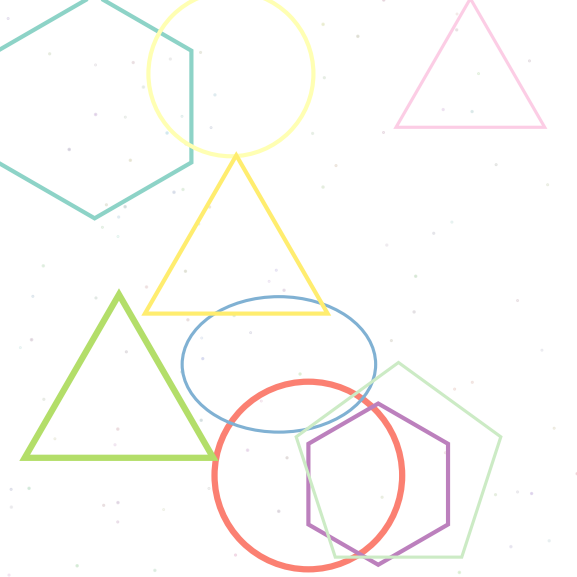[{"shape": "hexagon", "thickness": 2, "radius": 0.97, "center": [0.164, 0.815]}, {"shape": "circle", "thickness": 2, "radius": 0.71, "center": [0.4, 0.871]}, {"shape": "circle", "thickness": 3, "radius": 0.81, "center": [0.534, 0.176]}, {"shape": "oval", "thickness": 1.5, "radius": 0.84, "center": [0.483, 0.368]}, {"shape": "triangle", "thickness": 3, "radius": 0.94, "center": [0.206, 0.301]}, {"shape": "triangle", "thickness": 1.5, "radius": 0.74, "center": [0.814, 0.853]}, {"shape": "hexagon", "thickness": 2, "radius": 0.7, "center": [0.655, 0.161]}, {"shape": "pentagon", "thickness": 1.5, "radius": 0.93, "center": [0.69, 0.185]}, {"shape": "triangle", "thickness": 2, "radius": 0.91, "center": [0.409, 0.547]}]